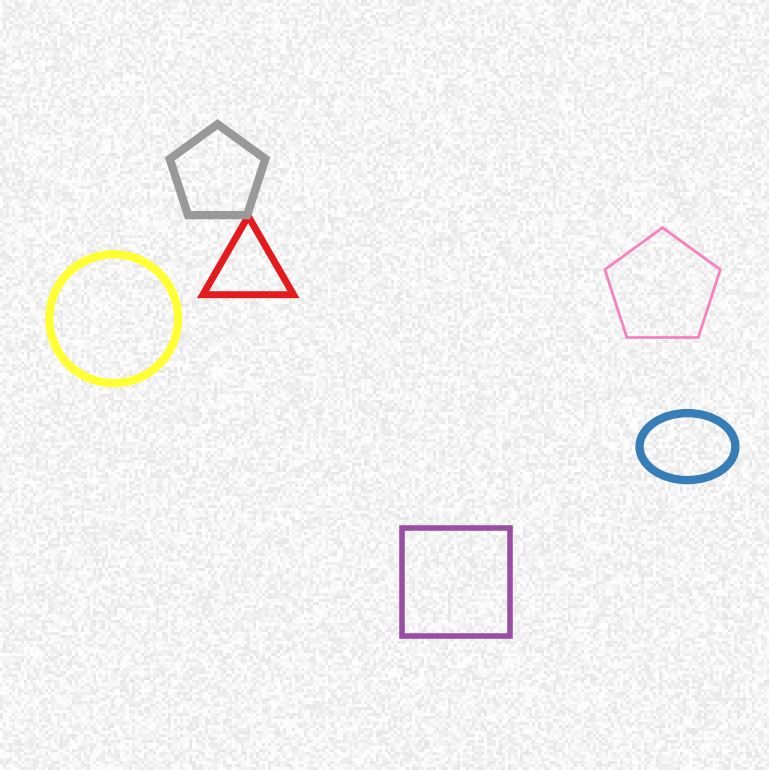[{"shape": "triangle", "thickness": 2.5, "radius": 0.34, "center": [0.322, 0.651]}, {"shape": "oval", "thickness": 3, "radius": 0.31, "center": [0.893, 0.42]}, {"shape": "square", "thickness": 2, "radius": 0.35, "center": [0.592, 0.244]}, {"shape": "circle", "thickness": 3, "radius": 0.42, "center": [0.148, 0.586]}, {"shape": "pentagon", "thickness": 1, "radius": 0.39, "center": [0.86, 0.625]}, {"shape": "pentagon", "thickness": 3, "radius": 0.33, "center": [0.283, 0.773]}]